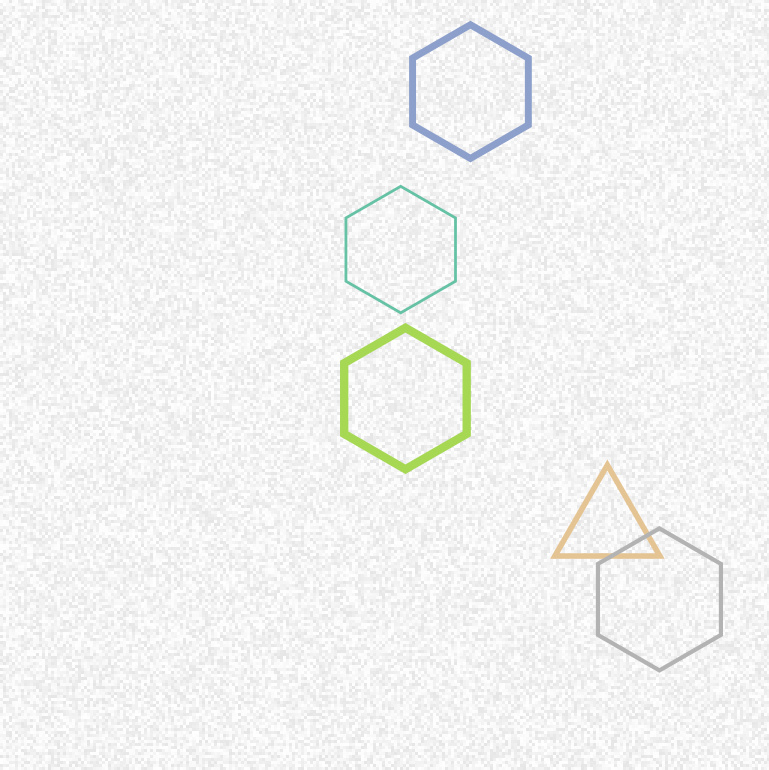[{"shape": "hexagon", "thickness": 1, "radius": 0.41, "center": [0.52, 0.676]}, {"shape": "hexagon", "thickness": 2.5, "radius": 0.43, "center": [0.611, 0.881]}, {"shape": "hexagon", "thickness": 3, "radius": 0.46, "center": [0.527, 0.482]}, {"shape": "triangle", "thickness": 2, "radius": 0.39, "center": [0.789, 0.317]}, {"shape": "hexagon", "thickness": 1.5, "radius": 0.46, "center": [0.856, 0.222]}]